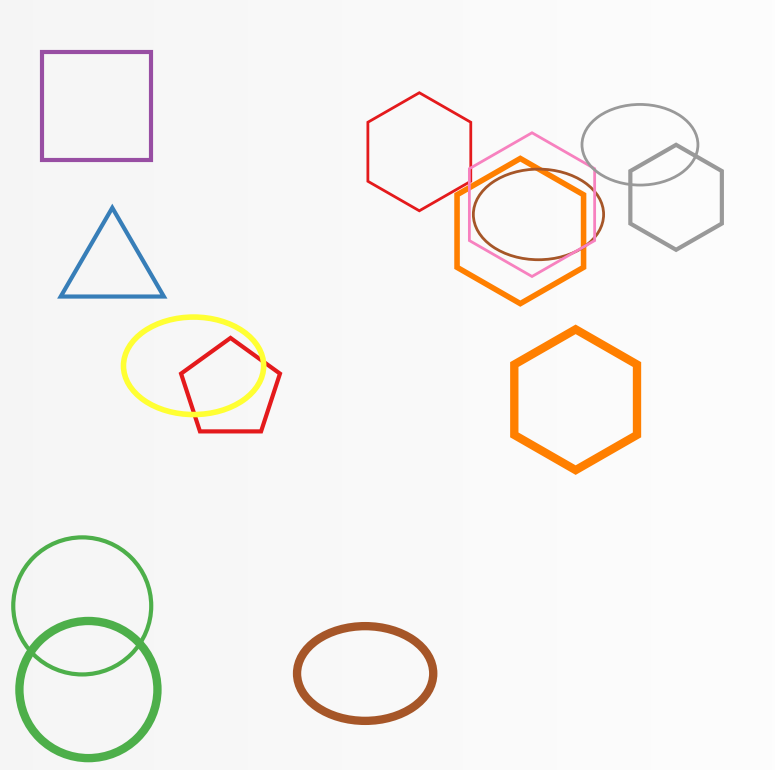[{"shape": "hexagon", "thickness": 1, "radius": 0.38, "center": [0.541, 0.803]}, {"shape": "pentagon", "thickness": 1.5, "radius": 0.34, "center": [0.297, 0.494]}, {"shape": "triangle", "thickness": 1.5, "radius": 0.38, "center": [0.145, 0.653]}, {"shape": "circle", "thickness": 3, "radius": 0.45, "center": [0.114, 0.104]}, {"shape": "circle", "thickness": 1.5, "radius": 0.45, "center": [0.106, 0.213]}, {"shape": "square", "thickness": 1.5, "radius": 0.35, "center": [0.125, 0.862]}, {"shape": "hexagon", "thickness": 3, "radius": 0.46, "center": [0.743, 0.481]}, {"shape": "hexagon", "thickness": 2, "radius": 0.47, "center": [0.671, 0.7]}, {"shape": "oval", "thickness": 2, "radius": 0.45, "center": [0.25, 0.525]}, {"shape": "oval", "thickness": 3, "radius": 0.44, "center": [0.471, 0.125]}, {"shape": "oval", "thickness": 1, "radius": 0.42, "center": [0.695, 0.722]}, {"shape": "hexagon", "thickness": 1, "radius": 0.47, "center": [0.686, 0.734]}, {"shape": "hexagon", "thickness": 1.5, "radius": 0.34, "center": [0.872, 0.744]}, {"shape": "oval", "thickness": 1, "radius": 0.37, "center": [0.826, 0.812]}]